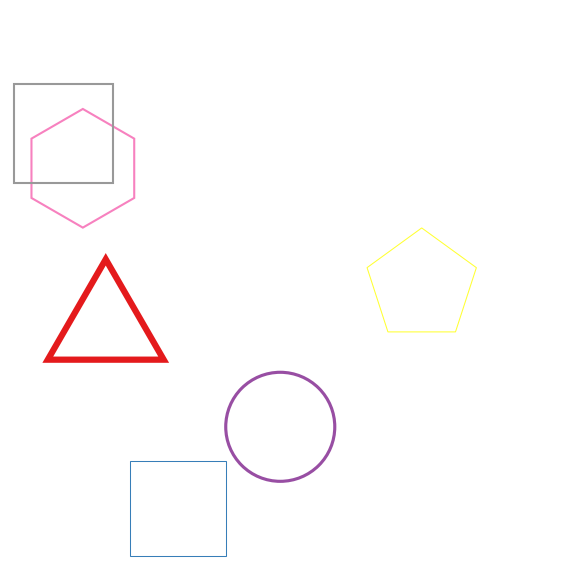[{"shape": "triangle", "thickness": 3, "radius": 0.58, "center": [0.183, 0.434]}, {"shape": "square", "thickness": 0.5, "radius": 0.41, "center": [0.308, 0.119]}, {"shape": "circle", "thickness": 1.5, "radius": 0.47, "center": [0.485, 0.26]}, {"shape": "pentagon", "thickness": 0.5, "radius": 0.5, "center": [0.73, 0.505]}, {"shape": "hexagon", "thickness": 1, "radius": 0.51, "center": [0.143, 0.708]}, {"shape": "square", "thickness": 1, "radius": 0.43, "center": [0.111, 0.768]}]